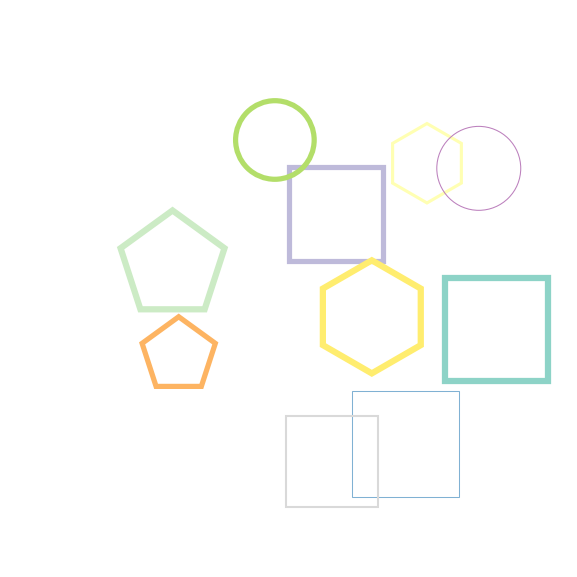[{"shape": "square", "thickness": 3, "radius": 0.45, "center": [0.86, 0.428]}, {"shape": "hexagon", "thickness": 1.5, "radius": 0.34, "center": [0.739, 0.716]}, {"shape": "square", "thickness": 2.5, "radius": 0.41, "center": [0.582, 0.629]}, {"shape": "square", "thickness": 0.5, "radius": 0.46, "center": [0.703, 0.23]}, {"shape": "pentagon", "thickness": 2.5, "radius": 0.33, "center": [0.309, 0.384]}, {"shape": "circle", "thickness": 2.5, "radius": 0.34, "center": [0.476, 0.757]}, {"shape": "square", "thickness": 1, "radius": 0.4, "center": [0.575, 0.2]}, {"shape": "circle", "thickness": 0.5, "radius": 0.36, "center": [0.829, 0.708]}, {"shape": "pentagon", "thickness": 3, "radius": 0.47, "center": [0.299, 0.54]}, {"shape": "hexagon", "thickness": 3, "radius": 0.49, "center": [0.644, 0.45]}]